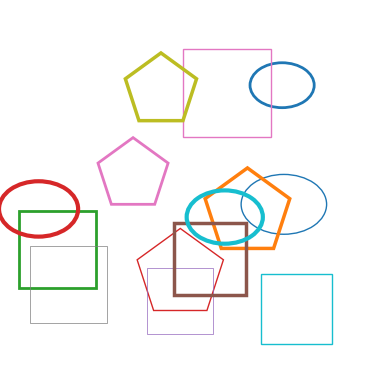[{"shape": "oval", "thickness": 2, "radius": 0.42, "center": [0.733, 0.779]}, {"shape": "oval", "thickness": 1, "radius": 0.56, "center": [0.737, 0.469]}, {"shape": "pentagon", "thickness": 2.5, "radius": 0.58, "center": [0.643, 0.448]}, {"shape": "square", "thickness": 2, "radius": 0.5, "center": [0.15, 0.351]}, {"shape": "oval", "thickness": 3, "radius": 0.51, "center": [0.1, 0.457]}, {"shape": "pentagon", "thickness": 1, "radius": 0.59, "center": [0.468, 0.289]}, {"shape": "square", "thickness": 0.5, "radius": 0.43, "center": [0.468, 0.217]}, {"shape": "square", "thickness": 2.5, "radius": 0.47, "center": [0.546, 0.328]}, {"shape": "square", "thickness": 1, "radius": 0.57, "center": [0.589, 0.758]}, {"shape": "pentagon", "thickness": 2, "radius": 0.48, "center": [0.346, 0.547]}, {"shape": "square", "thickness": 0.5, "radius": 0.5, "center": [0.178, 0.261]}, {"shape": "pentagon", "thickness": 2.5, "radius": 0.49, "center": [0.418, 0.765]}, {"shape": "oval", "thickness": 3, "radius": 0.49, "center": [0.584, 0.436]}, {"shape": "square", "thickness": 1, "radius": 0.46, "center": [0.77, 0.197]}]